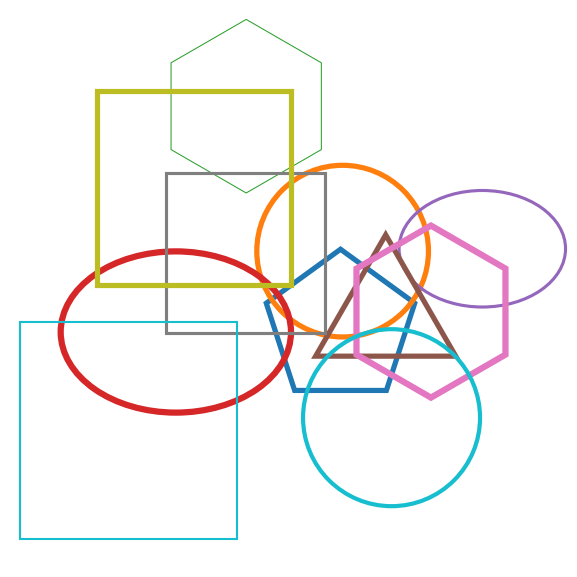[{"shape": "pentagon", "thickness": 2.5, "radius": 0.68, "center": [0.59, 0.432]}, {"shape": "circle", "thickness": 2.5, "radius": 0.74, "center": [0.593, 0.564]}, {"shape": "hexagon", "thickness": 0.5, "radius": 0.75, "center": [0.426, 0.815]}, {"shape": "oval", "thickness": 3, "radius": 1.0, "center": [0.304, 0.424]}, {"shape": "oval", "thickness": 1.5, "radius": 0.72, "center": [0.835, 0.568]}, {"shape": "triangle", "thickness": 2.5, "radius": 0.7, "center": [0.668, 0.452]}, {"shape": "hexagon", "thickness": 3, "radius": 0.74, "center": [0.746, 0.46]}, {"shape": "square", "thickness": 1.5, "radius": 0.69, "center": [0.425, 0.561]}, {"shape": "square", "thickness": 2.5, "radius": 0.84, "center": [0.337, 0.673]}, {"shape": "circle", "thickness": 2, "radius": 0.77, "center": [0.678, 0.276]}, {"shape": "square", "thickness": 1, "radius": 0.94, "center": [0.222, 0.253]}]